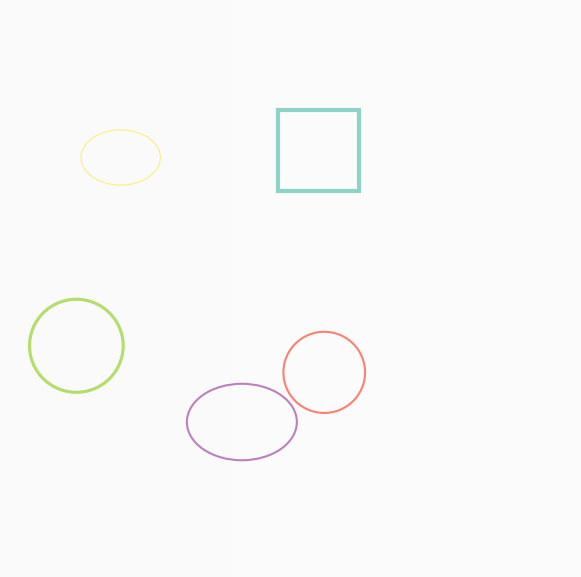[{"shape": "square", "thickness": 2, "radius": 0.35, "center": [0.548, 0.739]}, {"shape": "circle", "thickness": 1, "radius": 0.35, "center": [0.558, 0.354]}, {"shape": "circle", "thickness": 1.5, "radius": 0.4, "center": [0.131, 0.4]}, {"shape": "oval", "thickness": 1, "radius": 0.47, "center": [0.416, 0.268]}, {"shape": "oval", "thickness": 0.5, "radius": 0.34, "center": [0.208, 0.726]}]